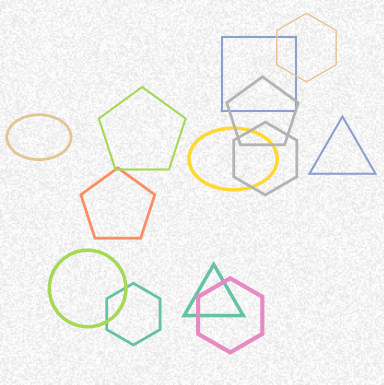[{"shape": "triangle", "thickness": 2.5, "radius": 0.44, "center": [0.555, 0.225]}, {"shape": "hexagon", "thickness": 2, "radius": 0.4, "center": [0.347, 0.184]}, {"shape": "pentagon", "thickness": 2, "radius": 0.5, "center": [0.306, 0.463]}, {"shape": "square", "thickness": 1.5, "radius": 0.48, "center": [0.673, 0.807]}, {"shape": "triangle", "thickness": 1.5, "radius": 0.5, "center": [0.89, 0.598]}, {"shape": "hexagon", "thickness": 3, "radius": 0.48, "center": [0.598, 0.181]}, {"shape": "circle", "thickness": 2.5, "radius": 0.5, "center": [0.228, 0.251]}, {"shape": "pentagon", "thickness": 1.5, "radius": 0.59, "center": [0.369, 0.656]}, {"shape": "oval", "thickness": 2.5, "radius": 0.57, "center": [0.606, 0.587]}, {"shape": "oval", "thickness": 2, "radius": 0.42, "center": [0.101, 0.644]}, {"shape": "hexagon", "thickness": 1, "radius": 0.45, "center": [0.796, 0.876]}, {"shape": "hexagon", "thickness": 2, "radius": 0.47, "center": [0.689, 0.588]}, {"shape": "pentagon", "thickness": 2, "radius": 0.49, "center": [0.682, 0.703]}]